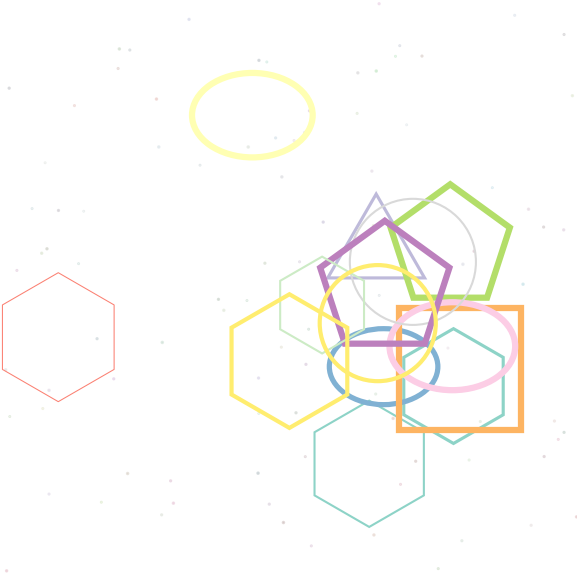[{"shape": "hexagon", "thickness": 1, "radius": 0.55, "center": [0.639, 0.196]}, {"shape": "hexagon", "thickness": 1.5, "radius": 0.5, "center": [0.785, 0.331]}, {"shape": "oval", "thickness": 3, "radius": 0.52, "center": [0.437, 0.8]}, {"shape": "triangle", "thickness": 1.5, "radius": 0.48, "center": [0.651, 0.566]}, {"shape": "hexagon", "thickness": 0.5, "radius": 0.56, "center": [0.101, 0.415]}, {"shape": "oval", "thickness": 2.5, "radius": 0.47, "center": [0.664, 0.364]}, {"shape": "square", "thickness": 3, "radius": 0.53, "center": [0.797, 0.361]}, {"shape": "pentagon", "thickness": 3, "radius": 0.54, "center": [0.78, 0.571]}, {"shape": "oval", "thickness": 3, "radius": 0.54, "center": [0.783, 0.4]}, {"shape": "circle", "thickness": 1, "radius": 0.55, "center": [0.715, 0.546]}, {"shape": "pentagon", "thickness": 3, "radius": 0.59, "center": [0.666, 0.499]}, {"shape": "hexagon", "thickness": 1, "radius": 0.42, "center": [0.558, 0.471]}, {"shape": "hexagon", "thickness": 2, "radius": 0.58, "center": [0.501, 0.374]}, {"shape": "circle", "thickness": 2, "radius": 0.5, "center": [0.654, 0.44]}]